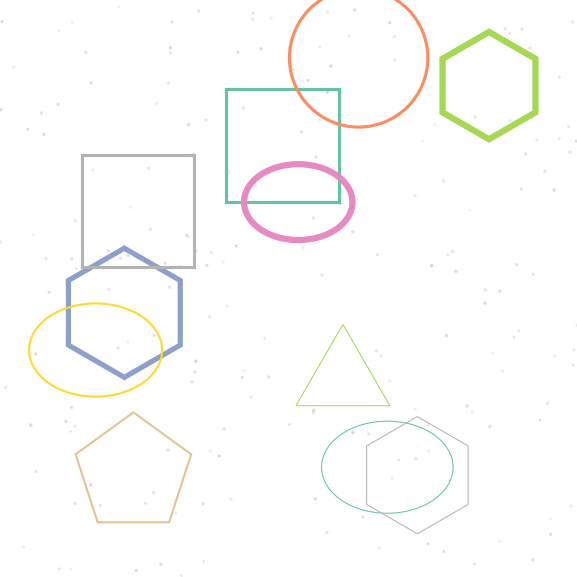[{"shape": "square", "thickness": 1.5, "radius": 0.49, "center": [0.49, 0.747]}, {"shape": "oval", "thickness": 0.5, "radius": 0.57, "center": [0.671, 0.19]}, {"shape": "circle", "thickness": 1.5, "radius": 0.6, "center": [0.621, 0.899]}, {"shape": "hexagon", "thickness": 2.5, "radius": 0.56, "center": [0.215, 0.458]}, {"shape": "oval", "thickness": 3, "radius": 0.47, "center": [0.516, 0.649]}, {"shape": "hexagon", "thickness": 3, "radius": 0.46, "center": [0.847, 0.851]}, {"shape": "triangle", "thickness": 0.5, "radius": 0.47, "center": [0.594, 0.344]}, {"shape": "oval", "thickness": 1, "radius": 0.58, "center": [0.166, 0.393]}, {"shape": "pentagon", "thickness": 1, "radius": 0.53, "center": [0.231, 0.18]}, {"shape": "hexagon", "thickness": 0.5, "radius": 0.51, "center": [0.723, 0.176]}, {"shape": "square", "thickness": 1.5, "radius": 0.49, "center": [0.238, 0.634]}]